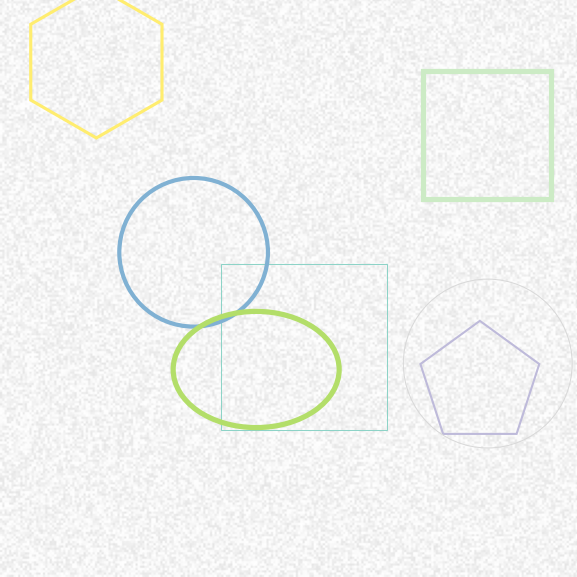[{"shape": "square", "thickness": 0.5, "radius": 0.72, "center": [0.527, 0.398]}, {"shape": "pentagon", "thickness": 1, "radius": 0.54, "center": [0.831, 0.335]}, {"shape": "circle", "thickness": 2, "radius": 0.64, "center": [0.335, 0.562]}, {"shape": "oval", "thickness": 2.5, "radius": 0.72, "center": [0.444, 0.359]}, {"shape": "circle", "thickness": 0.5, "radius": 0.73, "center": [0.845, 0.37]}, {"shape": "square", "thickness": 2.5, "radius": 0.55, "center": [0.843, 0.766]}, {"shape": "hexagon", "thickness": 1.5, "radius": 0.66, "center": [0.167, 0.891]}]